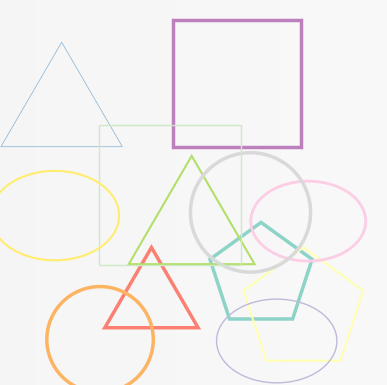[{"shape": "pentagon", "thickness": 2.5, "radius": 0.69, "center": [0.674, 0.284]}, {"shape": "pentagon", "thickness": 1.5, "radius": 0.81, "center": [0.783, 0.195]}, {"shape": "oval", "thickness": 1, "radius": 0.78, "center": [0.714, 0.114]}, {"shape": "triangle", "thickness": 2.5, "radius": 0.7, "center": [0.391, 0.218]}, {"shape": "triangle", "thickness": 0.5, "radius": 0.9, "center": [0.159, 0.709]}, {"shape": "circle", "thickness": 2.5, "radius": 0.69, "center": [0.258, 0.118]}, {"shape": "triangle", "thickness": 1.5, "radius": 0.94, "center": [0.495, 0.408]}, {"shape": "oval", "thickness": 2, "radius": 0.74, "center": [0.795, 0.426]}, {"shape": "circle", "thickness": 2.5, "radius": 0.78, "center": [0.646, 0.448]}, {"shape": "square", "thickness": 2.5, "radius": 0.82, "center": [0.613, 0.784]}, {"shape": "square", "thickness": 1, "radius": 0.91, "center": [0.439, 0.494]}, {"shape": "oval", "thickness": 1.5, "radius": 0.83, "center": [0.142, 0.44]}]